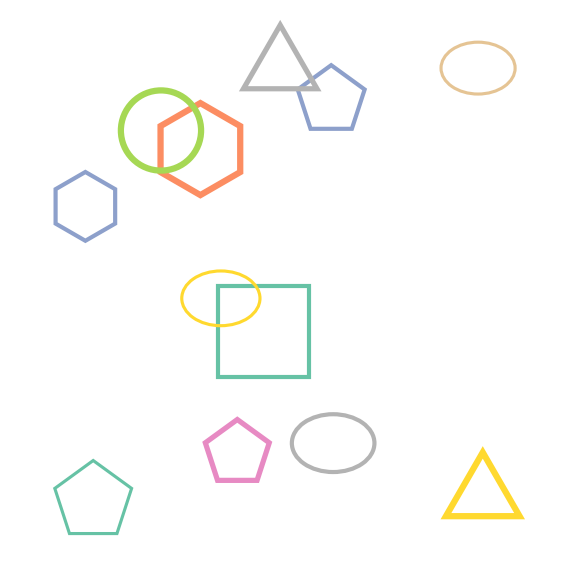[{"shape": "pentagon", "thickness": 1.5, "radius": 0.35, "center": [0.161, 0.132]}, {"shape": "square", "thickness": 2, "radius": 0.39, "center": [0.456, 0.426]}, {"shape": "hexagon", "thickness": 3, "radius": 0.4, "center": [0.347, 0.741]}, {"shape": "hexagon", "thickness": 2, "radius": 0.3, "center": [0.148, 0.642]}, {"shape": "pentagon", "thickness": 2, "radius": 0.3, "center": [0.574, 0.825]}, {"shape": "pentagon", "thickness": 2.5, "radius": 0.29, "center": [0.411, 0.214]}, {"shape": "circle", "thickness": 3, "radius": 0.35, "center": [0.279, 0.773]}, {"shape": "oval", "thickness": 1.5, "radius": 0.34, "center": [0.382, 0.483]}, {"shape": "triangle", "thickness": 3, "radius": 0.37, "center": [0.836, 0.142]}, {"shape": "oval", "thickness": 1.5, "radius": 0.32, "center": [0.828, 0.881]}, {"shape": "triangle", "thickness": 2.5, "radius": 0.37, "center": [0.485, 0.882]}, {"shape": "oval", "thickness": 2, "radius": 0.36, "center": [0.577, 0.232]}]